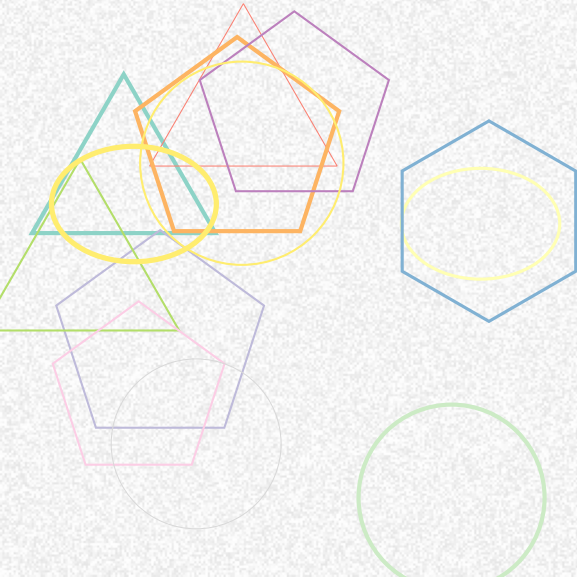[{"shape": "triangle", "thickness": 2, "radius": 0.92, "center": [0.214, 0.687]}, {"shape": "oval", "thickness": 1.5, "radius": 0.69, "center": [0.832, 0.612]}, {"shape": "pentagon", "thickness": 1, "radius": 0.95, "center": [0.277, 0.412]}, {"shape": "triangle", "thickness": 0.5, "radius": 0.94, "center": [0.421, 0.805]}, {"shape": "hexagon", "thickness": 1.5, "radius": 0.87, "center": [0.847, 0.616]}, {"shape": "pentagon", "thickness": 2, "radius": 0.93, "center": [0.411, 0.749]}, {"shape": "triangle", "thickness": 1, "radius": 0.99, "center": [0.139, 0.526]}, {"shape": "pentagon", "thickness": 1, "radius": 0.78, "center": [0.24, 0.321]}, {"shape": "circle", "thickness": 0.5, "radius": 0.74, "center": [0.34, 0.231]}, {"shape": "pentagon", "thickness": 1, "radius": 0.86, "center": [0.51, 0.807]}, {"shape": "circle", "thickness": 2, "radius": 0.81, "center": [0.782, 0.137]}, {"shape": "circle", "thickness": 1, "radius": 0.88, "center": [0.419, 0.716]}, {"shape": "oval", "thickness": 2.5, "radius": 0.71, "center": [0.232, 0.646]}]